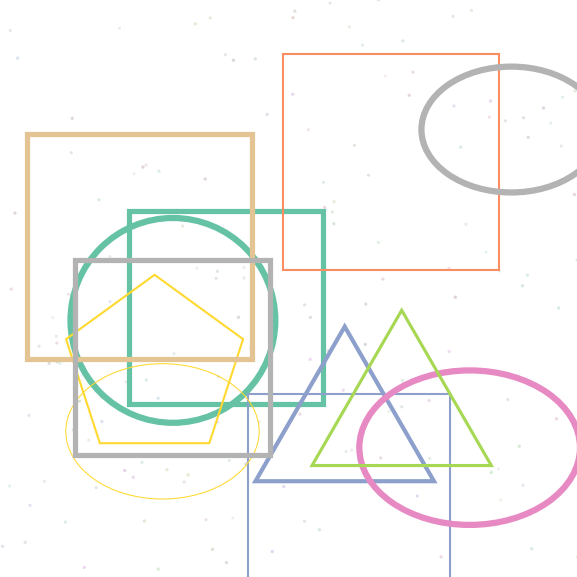[{"shape": "square", "thickness": 2.5, "radius": 0.84, "center": [0.392, 0.466]}, {"shape": "circle", "thickness": 3, "radius": 0.89, "center": [0.299, 0.444]}, {"shape": "square", "thickness": 1, "radius": 0.93, "center": [0.677, 0.718]}, {"shape": "square", "thickness": 1, "radius": 0.88, "center": [0.604, 0.142]}, {"shape": "triangle", "thickness": 2, "radius": 0.89, "center": [0.597, 0.255]}, {"shape": "oval", "thickness": 3, "radius": 0.96, "center": [0.813, 0.224]}, {"shape": "triangle", "thickness": 1.5, "radius": 0.9, "center": [0.696, 0.283]}, {"shape": "pentagon", "thickness": 1, "radius": 0.81, "center": [0.268, 0.362]}, {"shape": "oval", "thickness": 0.5, "radius": 0.84, "center": [0.281, 0.252]}, {"shape": "square", "thickness": 2.5, "radius": 0.98, "center": [0.242, 0.573]}, {"shape": "square", "thickness": 2.5, "radius": 0.84, "center": [0.298, 0.38]}, {"shape": "oval", "thickness": 3, "radius": 0.78, "center": [0.885, 0.775]}]